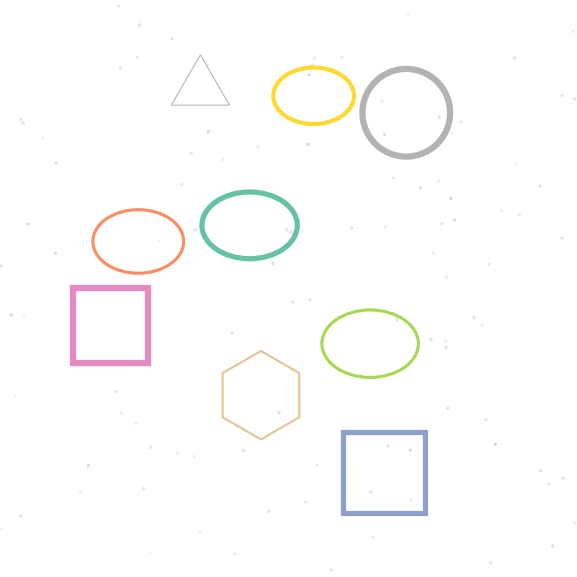[{"shape": "oval", "thickness": 2.5, "radius": 0.41, "center": [0.432, 0.609]}, {"shape": "oval", "thickness": 1.5, "radius": 0.39, "center": [0.239, 0.581]}, {"shape": "square", "thickness": 2.5, "radius": 0.35, "center": [0.665, 0.181]}, {"shape": "square", "thickness": 3, "radius": 0.32, "center": [0.191, 0.436]}, {"shape": "oval", "thickness": 1.5, "radius": 0.42, "center": [0.641, 0.404]}, {"shape": "oval", "thickness": 2, "radius": 0.35, "center": [0.543, 0.833]}, {"shape": "hexagon", "thickness": 1, "radius": 0.38, "center": [0.452, 0.315]}, {"shape": "circle", "thickness": 3, "radius": 0.38, "center": [0.703, 0.804]}, {"shape": "triangle", "thickness": 0.5, "radius": 0.29, "center": [0.347, 0.846]}]